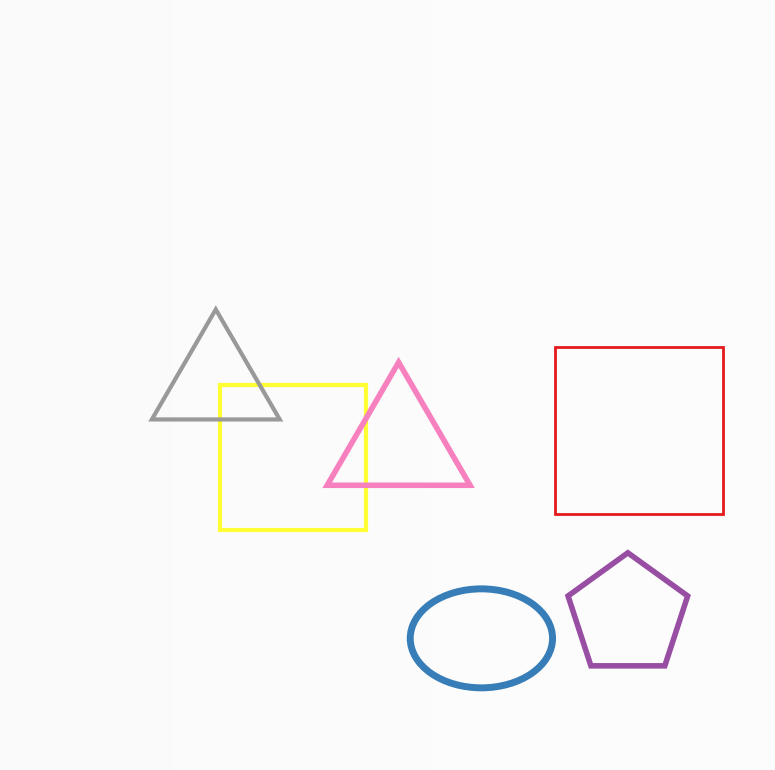[{"shape": "square", "thickness": 1, "radius": 0.54, "center": [0.825, 0.441]}, {"shape": "oval", "thickness": 2.5, "radius": 0.46, "center": [0.621, 0.171]}, {"shape": "pentagon", "thickness": 2, "radius": 0.41, "center": [0.81, 0.201]}, {"shape": "square", "thickness": 1.5, "radius": 0.47, "center": [0.378, 0.406]}, {"shape": "triangle", "thickness": 2, "radius": 0.53, "center": [0.514, 0.423]}, {"shape": "triangle", "thickness": 1.5, "radius": 0.48, "center": [0.278, 0.503]}]